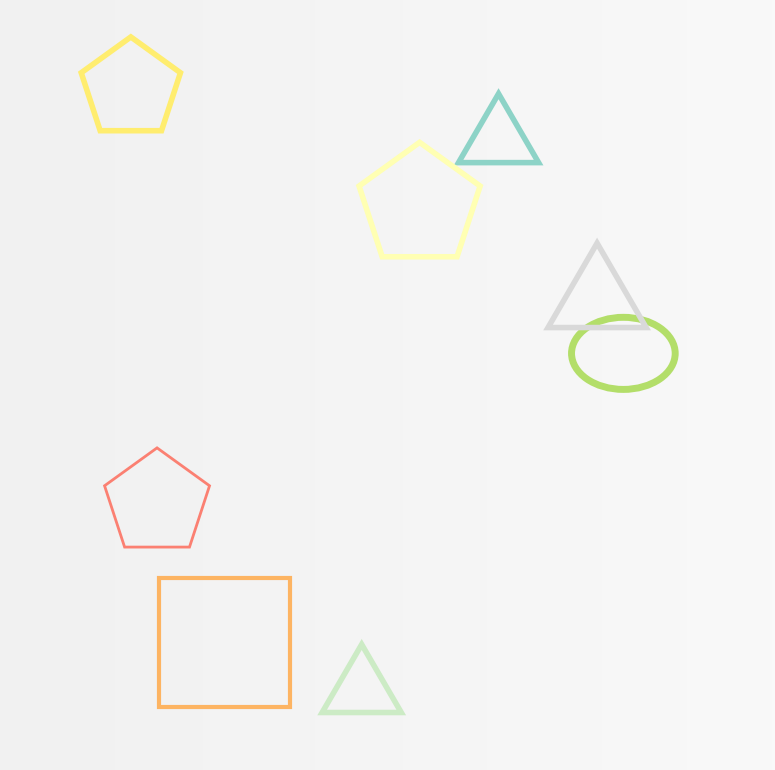[{"shape": "triangle", "thickness": 2, "radius": 0.3, "center": [0.643, 0.819]}, {"shape": "pentagon", "thickness": 2, "radius": 0.41, "center": [0.541, 0.733]}, {"shape": "pentagon", "thickness": 1, "radius": 0.36, "center": [0.203, 0.347]}, {"shape": "square", "thickness": 1.5, "radius": 0.42, "center": [0.289, 0.166]}, {"shape": "oval", "thickness": 2.5, "radius": 0.33, "center": [0.804, 0.541]}, {"shape": "triangle", "thickness": 2, "radius": 0.37, "center": [0.77, 0.611]}, {"shape": "triangle", "thickness": 2, "radius": 0.29, "center": [0.467, 0.104]}, {"shape": "pentagon", "thickness": 2, "radius": 0.34, "center": [0.169, 0.885]}]